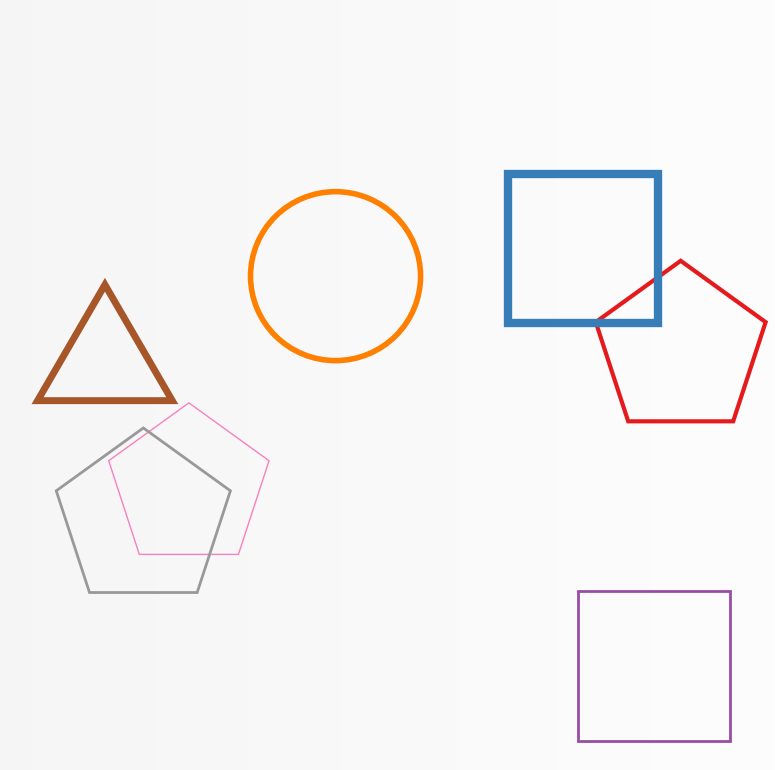[{"shape": "pentagon", "thickness": 1.5, "radius": 0.58, "center": [0.878, 0.546]}, {"shape": "square", "thickness": 3, "radius": 0.48, "center": [0.752, 0.677]}, {"shape": "square", "thickness": 1, "radius": 0.49, "center": [0.844, 0.135]}, {"shape": "circle", "thickness": 2, "radius": 0.55, "center": [0.433, 0.641]}, {"shape": "triangle", "thickness": 2.5, "radius": 0.5, "center": [0.135, 0.53]}, {"shape": "pentagon", "thickness": 0.5, "radius": 0.54, "center": [0.244, 0.368]}, {"shape": "pentagon", "thickness": 1, "radius": 0.59, "center": [0.185, 0.326]}]